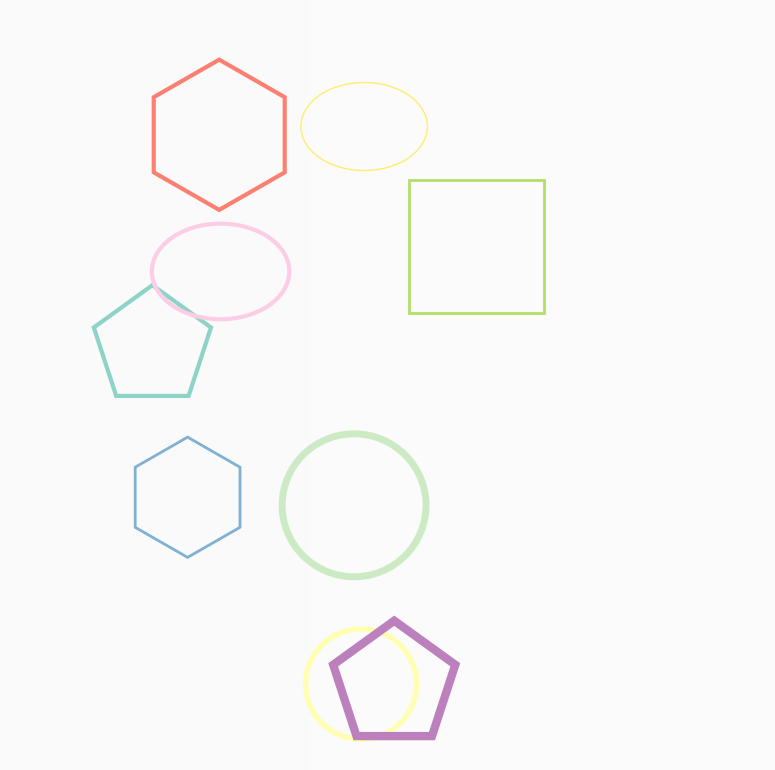[{"shape": "pentagon", "thickness": 1.5, "radius": 0.4, "center": [0.197, 0.55]}, {"shape": "circle", "thickness": 2, "radius": 0.36, "center": [0.466, 0.112]}, {"shape": "hexagon", "thickness": 1.5, "radius": 0.49, "center": [0.283, 0.825]}, {"shape": "hexagon", "thickness": 1, "radius": 0.39, "center": [0.242, 0.354]}, {"shape": "square", "thickness": 1, "radius": 0.43, "center": [0.615, 0.68]}, {"shape": "oval", "thickness": 1.5, "radius": 0.44, "center": [0.285, 0.647]}, {"shape": "pentagon", "thickness": 3, "radius": 0.41, "center": [0.509, 0.111]}, {"shape": "circle", "thickness": 2.5, "radius": 0.46, "center": [0.457, 0.344]}, {"shape": "oval", "thickness": 0.5, "radius": 0.41, "center": [0.47, 0.836]}]